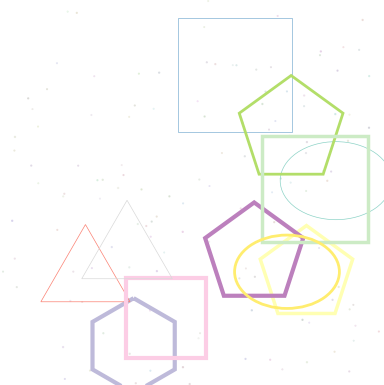[{"shape": "oval", "thickness": 0.5, "radius": 0.72, "center": [0.873, 0.531]}, {"shape": "pentagon", "thickness": 2.5, "radius": 0.63, "center": [0.796, 0.288]}, {"shape": "hexagon", "thickness": 3, "radius": 0.62, "center": [0.347, 0.102]}, {"shape": "triangle", "thickness": 0.5, "radius": 0.67, "center": [0.222, 0.283]}, {"shape": "square", "thickness": 0.5, "radius": 0.74, "center": [0.611, 0.806]}, {"shape": "pentagon", "thickness": 2, "radius": 0.71, "center": [0.756, 0.662]}, {"shape": "square", "thickness": 3, "radius": 0.52, "center": [0.431, 0.173]}, {"shape": "triangle", "thickness": 0.5, "radius": 0.68, "center": [0.33, 0.344]}, {"shape": "pentagon", "thickness": 3, "radius": 0.67, "center": [0.66, 0.34]}, {"shape": "square", "thickness": 2.5, "radius": 0.69, "center": [0.818, 0.509]}, {"shape": "oval", "thickness": 2, "radius": 0.68, "center": [0.745, 0.294]}]